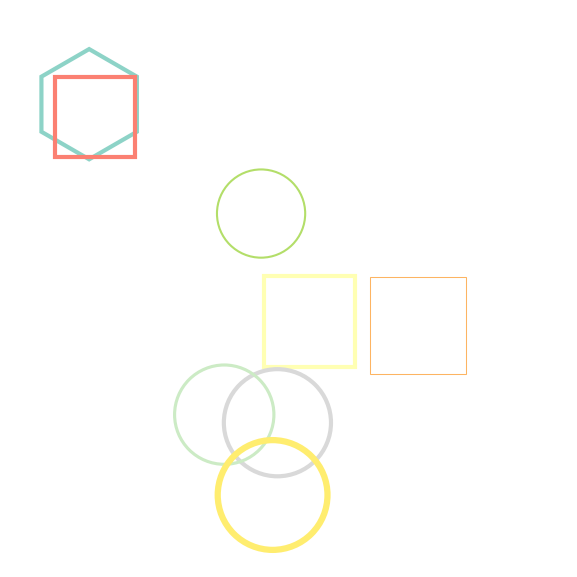[{"shape": "hexagon", "thickness": 2, "radius": 0.48, "center": [0.154, 0.819]}, {"shape": "square", "thickness": 2, "radius": 0.39, "center": [0.535, 0.442]}, {"shape": "square", "thickness": 2, "radius": 0.34, "center": [0.164, 0.797]}, {"shape": "square", "thickness": 0.5, "radius": 0.42, "center": [0.724, 0.435]}, {"shape": "circle", "thickness": 1, "radius": 0.38, "center": [0.452, 0.629]}, {"shape": "circle", "thickness": 2, "radius": 0.46, "center": [0.48, 0.267]}, {"shape": "circle", "thickness": 1.5, "radius": 0.43, "center": [0.388, 0.281]}, {"shape": "circle", "thickness": 3, "radius": 0.48, "center": [0.472, 0.142]}]